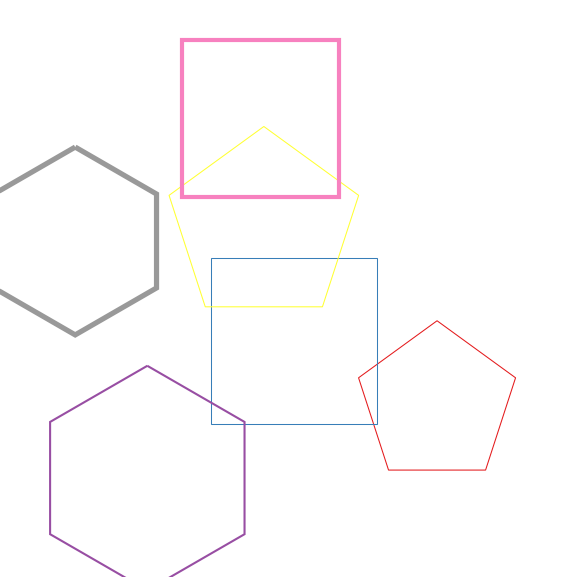[{"shape": "pentagon", "thickness": 0.5, "radius": 0.71, "center": [0.757, 0.301]}, {"shape": "square", "thickness": 0.5, "radius": 0.72, "center": [0.509, 0.408]}, {"shape": "hexagon", "thickness": 1, "radius": 0.97, "center": [0.255, 0.171]}, {"shape": "pentagon", "thickness": 0.5, "radius": 0.86, "center": [0.457, 0.608]}, {"shape": "square", "thickness": 2, "radius": 0.68, "center": [0.451, 0.794]}, {"shape": "hexagon", "thickness": 2.5, "radius": 0.81, "center": [0.13, 0.582]}]